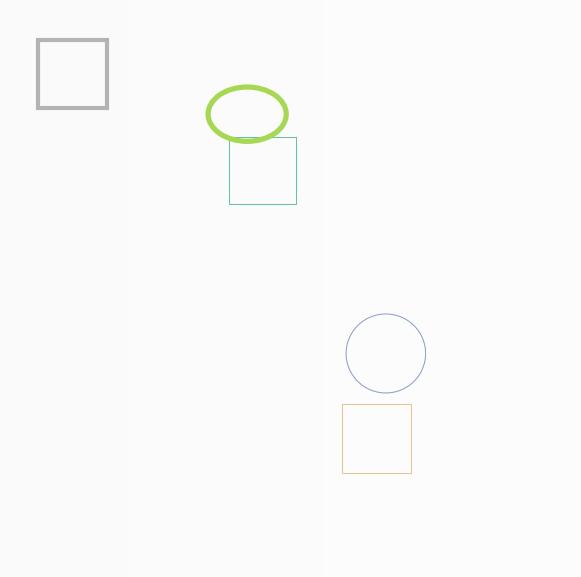[{"shape": "square", "thickness": 0.5, "radius": 0.29, "center": [0.452, 0.704]}, {"shape": "circle", "thickness": 0.5, "radius": 0.34, "center": [0.664, 0.387]}, {"shape": "oval", "thickness": 2.5, "radius": 0.34, "center": [0.425, 0.801]}, {"shape": "square", "thickness": 0.5, "radius": 0.3, "center": [0.648, 0.24]}, {"shape": "square", "thickness": 2, "radius": 0.3, "center": [0.124, 0.871]}]